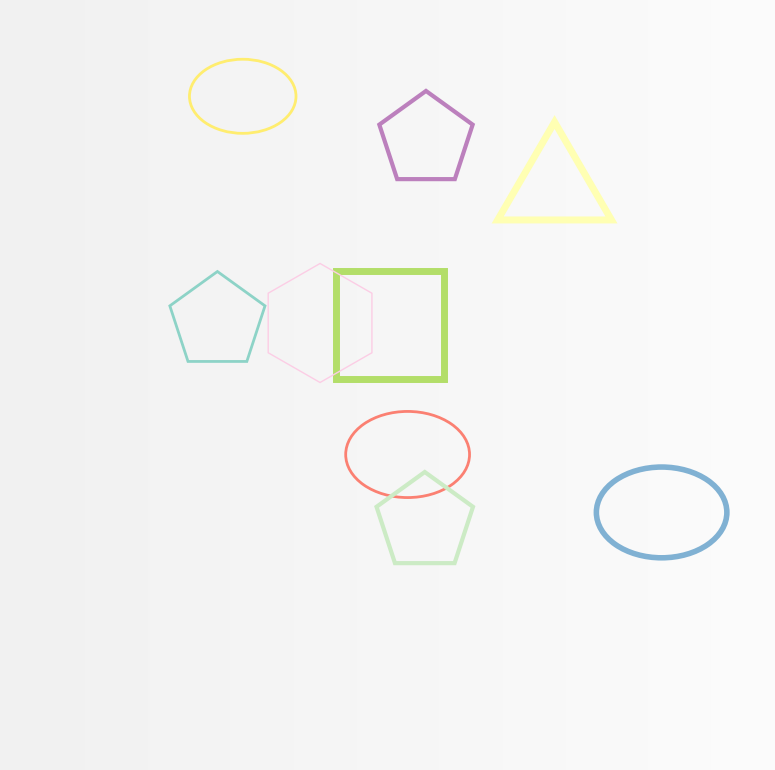[{"shape": "pentagon", "thickness": 1, "radius": 0.32, "center": [0.281, 0.583]}, {"shape": "triangle", "thickness": 2.5, "radius": 0.42, "center": [0.716, 0.757]}, {"shape": "oval", "thickness": 1, "radius": 0.4, "center": [0.526, 0.41]}, {"shape": "oval", "thickness": 2, "radius": 0.42, "center": [0.854, 0.335]}, {"shape": "square", "thickness": 2.5, "radius": 0.35, "center": [0.504, 0.578]}, {"shape": "hexagon", "thickness": 0.5, "radius": 0.39, "center": [0.413, 0.581]}, {"shape": "pentagon", "thickness": 1.5, "radius": 0.32, "center": [0.55, 0.819]}, {"shape": "pentagon", "thickness": 1.5, "radius": 0.33, "center": [0.548, 0.322]}, {"shape": "oval", "thickness": 1, "radius": 0.34, "center": [0.313, 0.875]}]